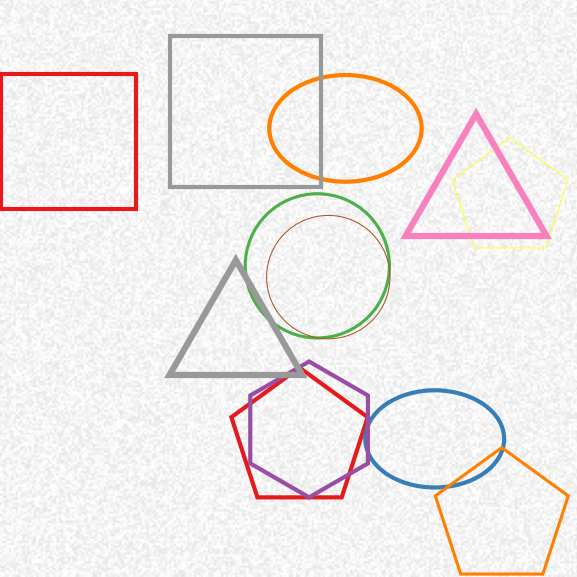[{"shape": "pentagon", "thickness": 2, "radius": 0.62, "center": [0.519, 0.238]}, {"shape": "square", "thickness": 2, "radius": 0.59, "center": [0.119, 0.755]}, {"shape": "oval", "thickness": 2, "radius": 0.6, "center": [0.753, 0.239]}, {"shape": "circle", "thickness": 1.5, "radius": 0.62, "center": [0.549, 0.539]}, {"shape": "hexagon", "thickness": 2, "radius": 0.59, "center": [0.535, 0.256]}, {"shape": "pentagon", "thickness": 1.5, "radius": 0.61, "center": [0.869, 0.103]}, {"shape": "oval", "thickness": 2, "radius": 0.66, "center": [0.598, 0.777]}, {"shape": "pentagon", "thickness": 0.5, "radius": 0.53, "center": [0.883, 0.655]}, {"shape": "circle", "thickness": 0.5, "radius": 0.53, "center": [0.568, 0.519]}, {"shape": "triangle", "thickness": 3, "radius": 0.7, "center": [0.824, 0.661]}, {"shape": "triangle", "thickness": 3, "radius": 0.66, "center": [0.408, 0.416]}, {"shape": "square", "thickness": 2, "radius": 0.65, "center": [0.425, 0.806]}]